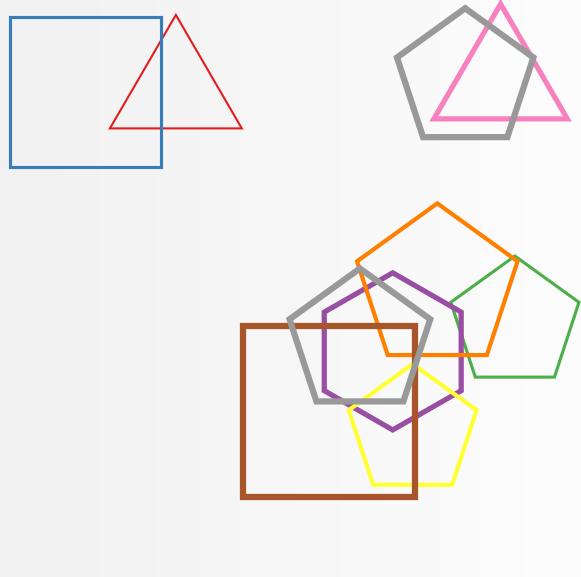[{"shape": "triangle", "thickness": 1, "radius": 0.65, "center": [0.303, 0.842]}, {"shape": "square", "thickness": 1.5, "radius": 0.65, "center": [0.148, 0.84]}, {"shape": "pentagon", "thickness": 1.5, "radius": 0.58, "center": [0.886, 0.44]}, {"shape": "hexagon", "thickness": 2.5, "radius": 0.68, "center": [0.676, 0.391]}, {"shape": "pentagon", "thickness": 2, "radius": 0.73, "center": [0.752, 0.502]}, {"shape": "pentagon", "thickness": 2, "radius": 0.58, "center": [0.71, 0.253]}, {"shape": "square", "thickness": 3, "radius": 0.74, "center": [0.566, 0.287]}, {"shape": "triangle", "thickness": 2.5, "radius": 0.66, "center": [0.861, 0.86]}, {"shape": "pentagon", "thickness": 3, "radius": 0.64, "center": [0.619, 0.407]}, {"shape": "pentagon", "thickness": 3, "radius": 0.62, "center": [0.8, 0.861]}]